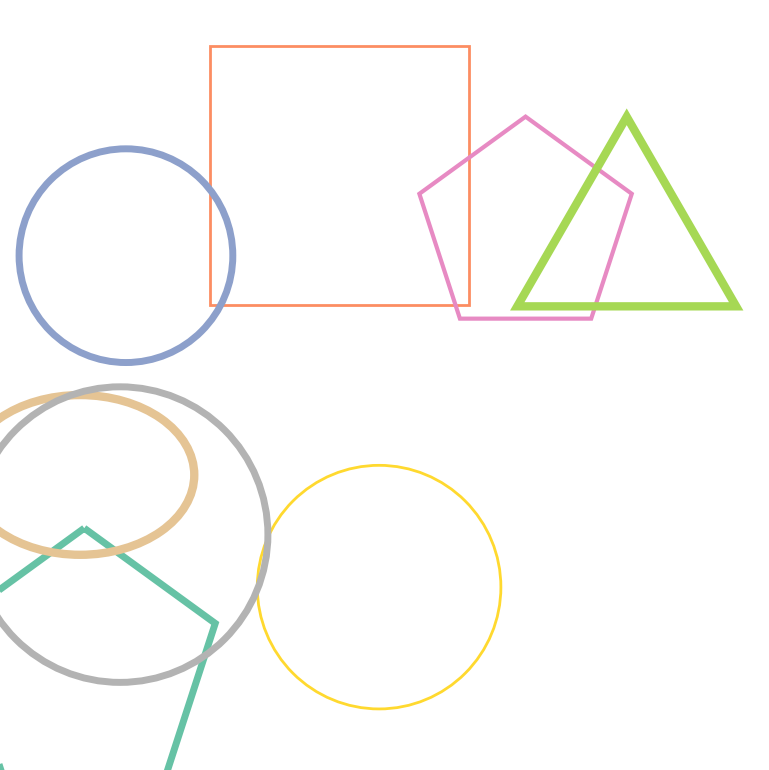[{"shape": "pentagon", "thickness": 2.5, "radius": 0.89, "center": [0.109, 0.135]}, {"shape": "square", "thickness": 1, "radius": 0.84, "center": [0.44, 0.773]}, {"shape": "circle", "thickness": 2.5, "radius": 0.69, "center": [0.164, 0.668]}, {"shape": "pentagon", "thickness": 1.5, "radius": 0.73, "center": [0.683, 0.703]}, {"shape": "triangle", "thickness": 3, "radius": 0.82, "center": [0.814, 0.684]}, {"shape": "circle", "thickness": 1, "radius": 0.79, "center": [0.492, 0.237]}, {"shape": "oval", "thickness": 3, "radius": 0.74, "center": [0.104, 0.383]}, {"shape": "circle", "thickness": 2.5, "radius": 0.96, "center": [0.156, 0.306]}]